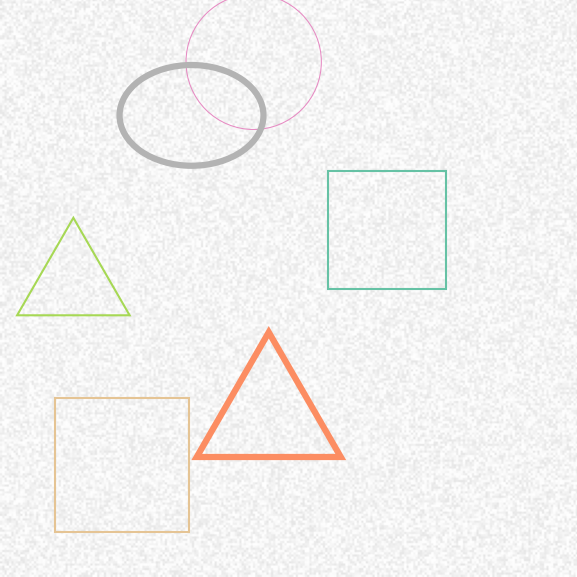[{"shape": "square", "thickness": 1, "radius": 0.51, "center": [0.67, 0.601]}, {"shape": "triangle", "thickness": 3, "radius": 0.72, "center": [0.465, 0.28]}, {"shape": "circle", "thickness": 0.5, "radius": 0.59, "center": [0.439, 0.892]}, {"shape": "triangle", "thickness": 1, "radius": 0.56, "center": [0.127, 0.509]}, {"shape": "square", "thickness": 1, "radius": 0.58, "center": [0.211, 0.194]}, {"shape": "oval", "thickness": 3, "radius": 0.62, "center": [0.332, 0.799]}]